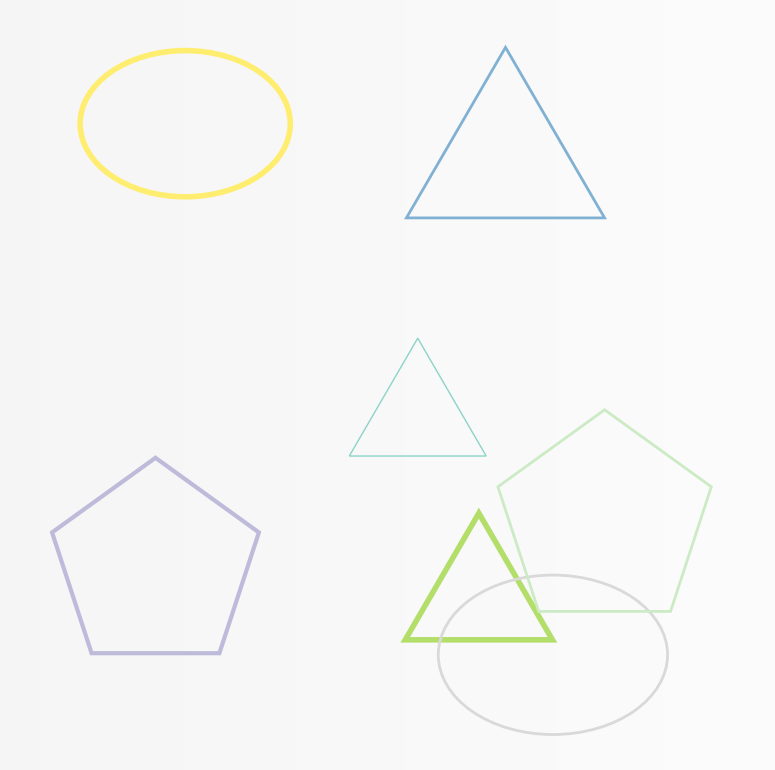[{"shape": "triangle", "thickness": 0.5, "radius": 0.51, "center": [0.539, 0.459]}, {"shape": "pentagon", "thickness": 1.5, "radius": 0.7, "center": [0.201, 0.265]}, {"shape": "triangle", "thickness": 1, "radius": 0.74, "center": [0.652, 0.791]}, {"shape": "triangle", "thickness": 2, "radius": 0.55, "center": [0.618, 0.224]}, {"shape": "oval", "thickness": 1, "radius": 0.74, "center": [0.713, 0.15]}, {"shape": "pentagon", "thickness": 1, "radius": 0.72, "center": [0.78, 0.323]}, {"shape": "oval", "thickness": 2, "radius": 0.68, "center": [0.239, 0.839]}]